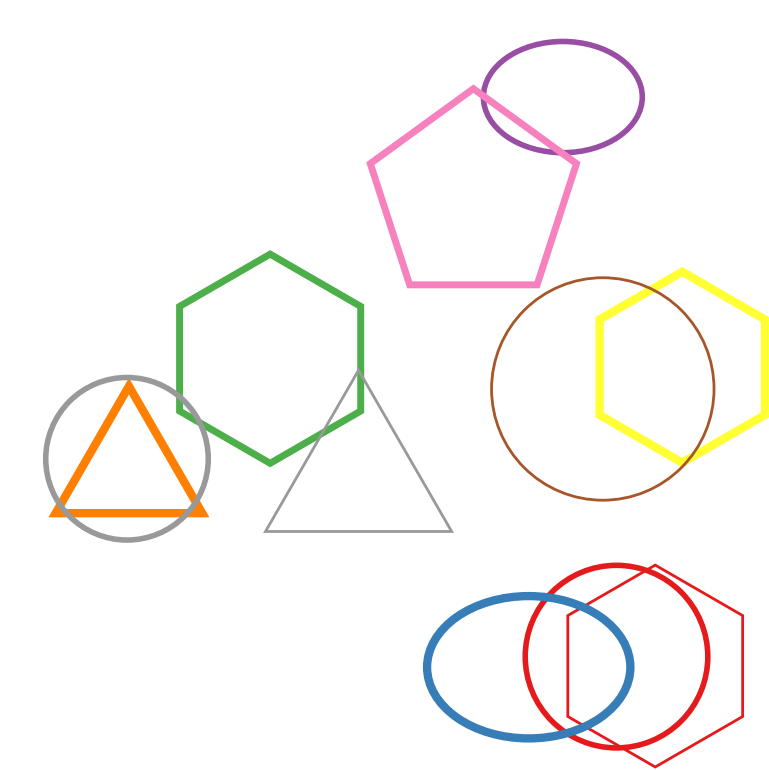[{"shape": "hexagon", "thickness": 1, "radius": 0.66, "center": [0.851, 0.135]}, {"shape": "circle", "thickness": 2, "radius": 0.59, "center": [0.801, 0.147]}, {"shape": "oval", "thickness": 3, "radius": 0.66, "center": [0.687, 0.133]}, {"shape": "hexagon", "thickness": 2.5, "radius": 0.68, "center": [0.351, 0.534]}, {"shape": "oval", "thickness": 2, "radius": 0.52, "center": [0.731, 0.874]}, {"shape": "triangle", "thickness": 3, "radius": 0.55, "center": [0.167, 0.389]}, {"shape": "hexagon", "thickness": 3, "radius": 0.62, "center": [0.886, 0.523]}, {"shape": "circle", "thickness": 1, "radius": 0.72, "center": [0.783, 0.495]}, {"shape": "pentagon", "thickness": 2.5, "radius": 0.7, "center": [0.615, 0.744]}, {"shape": "triangle", "thickness": 1, "radius": 0.7, "center": [0.466, 0.38]}, {"shape": "circle", "thickness": 2, "radius": 0.53, "center": [0.165, 0.404]}]